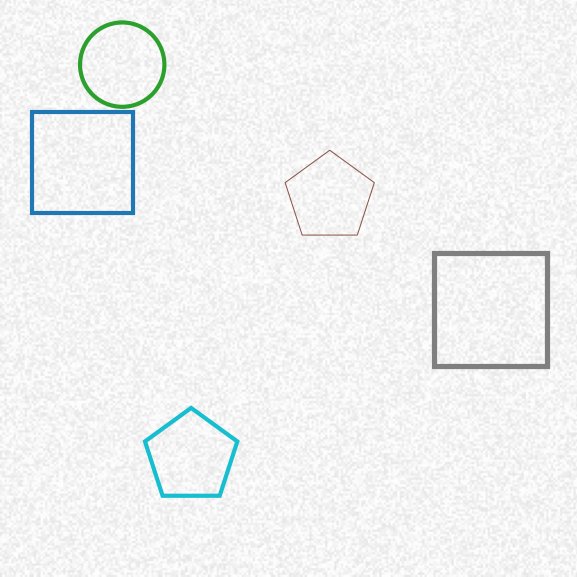[{"shape": "square", "thickness": 2, "radius": 0.44, "center": [0.143, 0.718]}, {"shape": "circle", "thickness": 2, "radius": 0.37, "center": [0.212, 0.887]}, {"shape": "pentagon", "thickness": 0.5, "radius": 0.41, "center": [0.571, 0.658]}, {"shape": "square", "thickness": 2.5, "radius": 0.49, "center": [0.849, 0.464]}, {"shape": "pentagon", "thickness": 2, "radius": 0.42, "center": [0.331, 0.209]}]